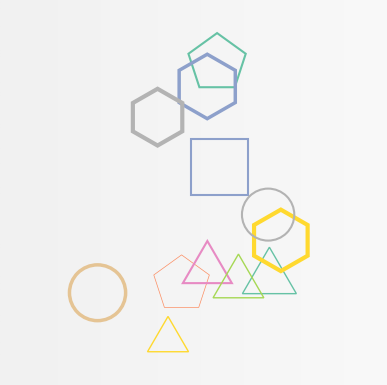[{"shape": "triangle", "thickness": 1, "radius": 0.4, "center": [0.695, 0.277]}, {"shape": "pentagon", "thickness": 1.5, "radius": 0.39, "center": [0.56, 0.836]}, {"shape": "pentagon", "thickness": 0.5, "radius": 0.38, "center": [0.469, 0.263]}, {"shape": "hexagon", "thickness": 2.5, "radius": 0.42, "center": [0.535, 0.775]}, {"shape": "square", "thickness": 1.5, "radius": 0.36, "center": [0.567, 0.566]}, {"shape": "triangle", "thickness": 1.5, "radius": 0.36, "center": [0.535, 0.301]}, {"shape": "triangle", "thickness": 1, "radius": 0.38, "center": [0.615, 0.264]}, {"shape": "hexagon", "thickness": 3, "radius": 0.4, "center": [0.725, 0.376]}, {"shape": "triangle", "thickness": 1, "radius": 0.31, "center": [0.434, 0.117]}, {"shape": "circle", "thickness": 2.5, "radius": 0.36, "center": [0.252, 0.24]}, {"shape": "circle", "thickness": 1.5, "radius": 0.34, "center": [0.692, 0.443]}, {"shape": "hexagon", "thickness": 3, "radius": 0.37, "center": [0.407, 0.696]}]